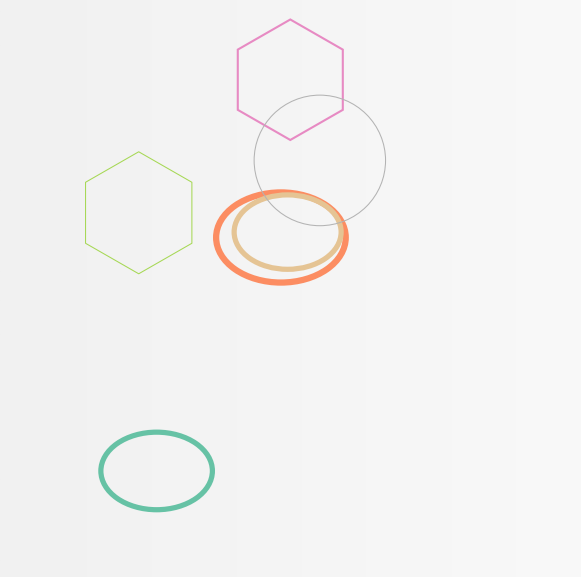[{"shape": "oval", "thickness": 2.5, "radius": 0.48, "center": [0.269, 0.184]}, {"shape": "oval", "thickness": 3, "radius": 0.56, "center": [0.483, 0.588]}, {"shape": "hexagon", "thickness": 1, "radius": 0.52, "center": [0.499, 0.861]}, {"shape": "hexagon", "thickness": 0.5, "radius": 0.53, "center": [0.239, 0.631]}, {"shape": "oval", "thickness": 2.5, "radius": 0.46, "center": [0.495, 0.597]}, {"shape": "circle", "thickness": 0.5, "radius": 0.57, "center": [0.55, 0.721]}]